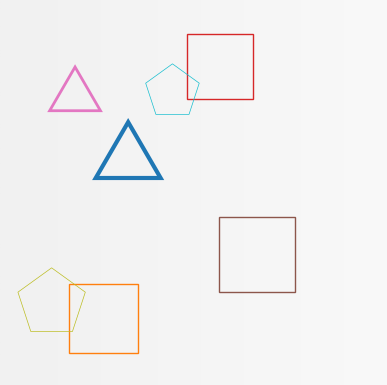[{"shape": "triangle", "thickness": 3, "radius": 0.48, "center": [0.331, 0.586]}, {"shape": "square", "thickness": 1, "radius": 0.45, "center": [0.267, 0.173]}, {"shape": "square", "thickness": 1, "radius": 0.42, "center": [0.567, 0.826]}, {"shape": "square", "thickness": 1, "radius": 0.49, "center": [0.664, 0.338]}, {"shape": "triangle", "thickness": 2, "radius": 0.38, "center": [0.194, 0.75]}, {"shape": "pentagon", "thickness": 0.5, "radius": 0.46, "center": [0.133, 0.213]}, {"shape": "pentagon", "thickness": 0.5, "radius": 0.36, "center": [0.445, 0.762]}]